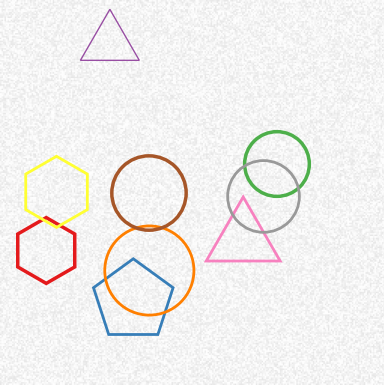[{"shape": "hexagon", "thickness": 2.5, "radius": 0.43, "center": [0.12, 0.349]}, {"shape": "pentagon", "thickness": 2, "radius": 0.54, "center": [0.346, 0.219]}, {"shape": "circle", "thickness": 2.5, "radius": 0.42, "center": [0.719, 0.574]}, {"shape": "triangle", "thickness": 1, "radius": 0.44, "center": [0.285, 0.887]}, {"shape": "circle", "thickness": 2, "radius": 0.58, "center": [0.388, 0.297]}, {"shape": "hexagon", "thickness": 2, "radius": 0.46, "center": [0.147, 0.502]}, {"shape": "circle", "thickness": 2.5, "radius": 0.48, "center": [0.387, 0.499]}, {"shape": "triangle", "thickness": 2, "radius": 0.55, "center": [0.632, 0.377]}, {"shape": "circle", "thickness": 2, "radius": 0.47, "center": [0.684, 0.49]}]